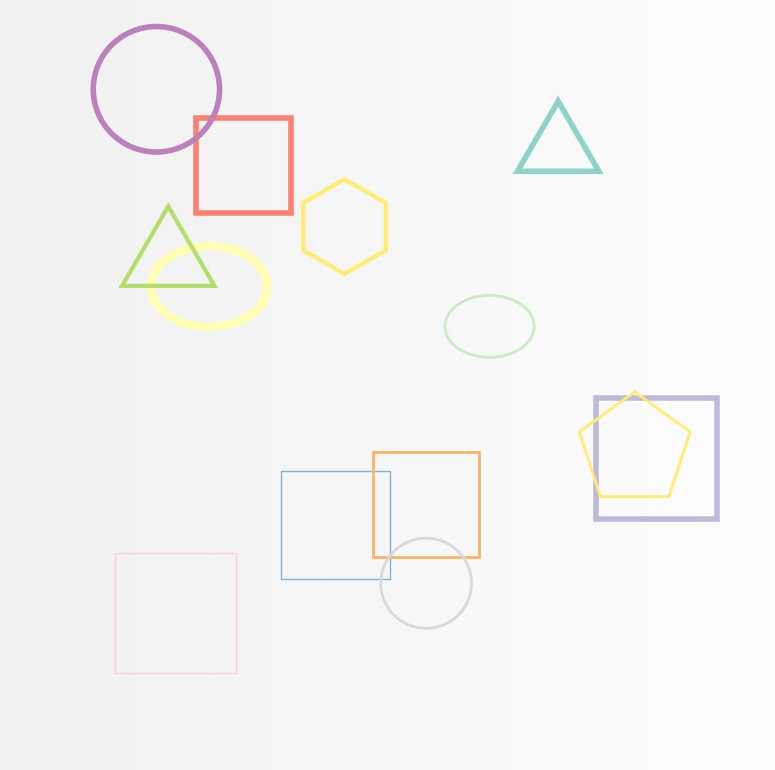[{"shape": "triangle", "thickness": 2, "radius": 0.3, "center": [0.72, 0.808]}, {"shape": "oval", "thickness": 3, "radius": 0.37, "center": [0.27, 0.628]}, {"shape": "square", "thickness": 2, "radius": 0.39, "center": [0.847, 0.404]}, {"shape": "square", "thickness": 2, "radius": 0.31, "center": [0.314, 0.785]}, {"shape": "square", "thickness": 0.5, "radius": 0.35, "center": [0.433, 0.318]}, {"shape": "square", "thickness": 1, "radius": 0.34, "center": [0.549, 0.344]}, {"shape": "triangle", "thickness": 1.5, "radius": 0.34, "center": [0.217, 0.663]}, {"shape": "square", "thickness": 0.5, "radius": 0.39, "center": [0.227, 0.204]}, {"shape": "circle", "thickness": 1, "radius": 0.29, "center": [0.55, 0.243]}, {"shape": "circle", "thickness": 2, "radius": 0.41, "center": [0.202, 0.884]}, {"shape": "oval", "thickness": 1, "radius": 0.29, "center": [0.632, 0.576]}, {"shape": "hexagon", "thickness": 1.5, "radius": 0.31, "center": [0.445, 0.706]}, {"shape": "pentagon", "thickness": 1, "radius": 0.38, "center": [0.819, 0.416]}]